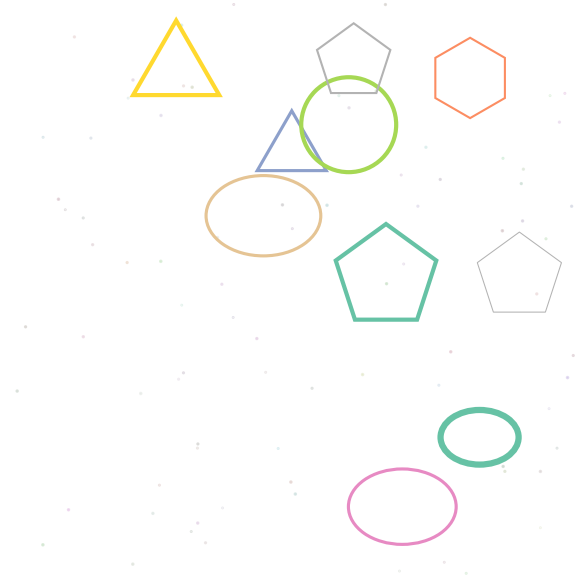[{"shape": "pentagon", "thickness": 2, "radius": 0.46, "center": [0.668, 0.52]}, {"shape": "oval", "thickness": 3, "radius": 0.34, "center": [0.83, 0.242]}, {"shape": "hexagon", "thickness": 1, "radius": 0.35, "center": [0.814, 0.864]}, {"shape": "triangle", "thickness": 1.5, "radius": 0.35, "center": [0.505, 0.738]}, {"shape": "oval", "thickness": 1.5, "radius": 0.47, "center": [0.697, 0.122]}, {"shape": "circle", "thickness": 2, "radius": 0.41, "center": [0.604, 0.783]}, {"shape": "triangle", "thickness": 2, "radius": 0.43, "center": [0.305, 0.878]}, {"shape": "oval", "thickness": 1.5, "radius": 0.5, "center": [0.456, 0.626]}, {"shape": "pentagon", "thickness": 1, "radius": 0.33, "center": [0.612, 0.892]}, {"shape": "pentagon", "thickness": 0.5, "radius": 0.38, "center": [0.899, 0.521]}]